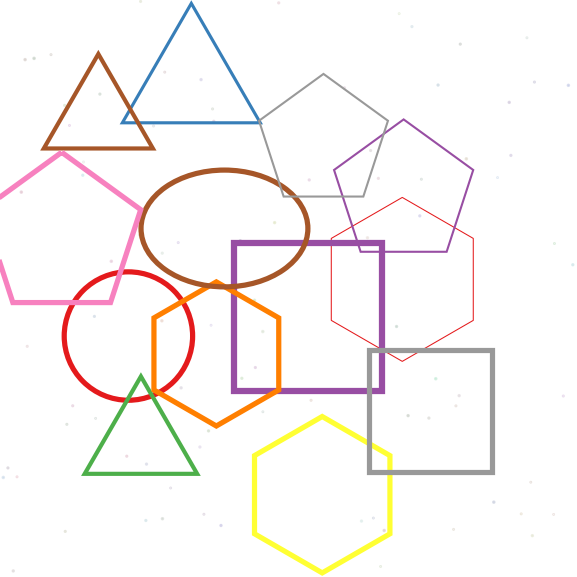[{"shape": "hexagon", "thickness": 0.5, "radius": 0.71, "center": [0.697, 0.515]}, {"shape": "circle", "thickness": 2.5, "radius": 0.56, "center": [0.222, 0.417]}, {"shape": "triangle", "thickness": 1.5, "radius": 0.69, "center": [0.331, 0.855]}, {"shape": "triangle", "thickness": 2, "radius": 0.56, "center": [0.244, 0.235]}, {"shape": "square", "thickness": 3, "radius": 0.64, "center": [0.534, 0.451]}, {"shape": "pentagon", "thickness": 1, "radius": 0.63, "center": [0.699, 0.666]}, {"shape": "hexagon", "thickness": 2.5, "radius": 0.62, "center": [0.375, 0.386]}, {"shape": "hexagon", "thickness": 2.5, "radius": 0.68, "center": [0.558, 0.143]}, {"shape": "triangle", "thickness": 2, "radius": 0.55, "center": [0.17, 0.797]}, {"shape": "oval", "thickness": 2.5, "radius": 0.72, "center": [0.389, 0.604]}, {"shape": "pentagon", "thickness": 2.5, "radius": 0.72, "center": [0.107, 0.592]}, {"shape": "square", "thickness": 2.5, "radius": 0.53, "center": [0.746, 0.288]}, {"shape": "pentagon", "thickness": 1, "radius": 0.59, "center": [0.56, 0.754]}]